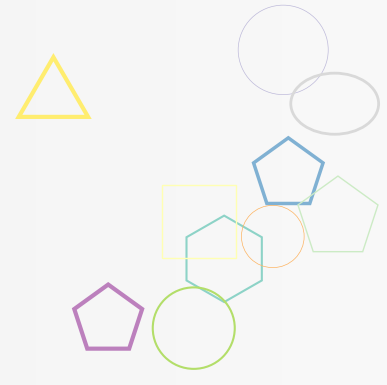[{"shape": "hexagon", "thickness": 1.5, "radius": 0.56, "center": [0.578, 0.328]}, {"shape": "square", "thickness": 1, "radius": 0.47, "center": [0.513, 0.425]}, {"shape": "circle", "thickness": 0.5, "radius": 0.58, "center": [0.731, 0.87]}, {"shape": "pentagon", "thickness": 2.5, "radius": 0.47, "center": [0.744, 0.548]}, {"shape": "circle", "thickness": 0.5, "radius": 0.4, "center": [0.704, 0.386]}, {"shape": "circle", "thickness": 1.5, "radius": 0.53, "center": [0.5, 0.148]}, {"shape": "oval", "thickness": 2, "radius": 0.57, "center": [0.864, 0.731]}, {"shape": "pentagon", "thickness": 3, "radius": 0.46, "center": [0.279, 0.169]}, {"shape": "pentagon", "thickness": 1, "radius": 0.54, "center": [0.872, 0.434]}, {"shape": "triangle", "thickness": 3, "radius": 0.52, "center": [0.138, 0.748]}]